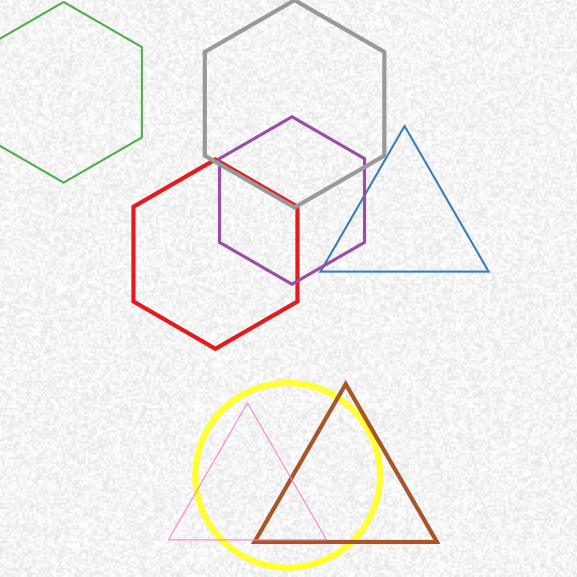[{"shape": "hexagon", "thickness": 2, "radius": 0.82, "center": [0.373, 0.559]}, {"shape": "triangle", "thickness": 1, "radius": 0.84, "center": [0.701, 0.613]}, {"shape": "hexagon", "thickness": 1, "radius": 0.78, "center": [0.11, 0.839]}, {"shape": "hexagon", "thickness": 1.5, "radius": 0.72, "center": [0.506, 0.652]}, {"shape": "circle", "thickness": 3, "radius": 0.8, "center": [0.498, 0.176]}, {"shape": "triangle", "thickness": 2, "radius": 0.91, "center": [0.599, 0.152]}, {"shape": "triangle", "thickness": 0.5, "radius": 0.79, "center": [0.429, 0.143]}, {"shape": "hexagon", "thickness": 2, "radius": 0.9, "center": [0.51, 0.819]}]